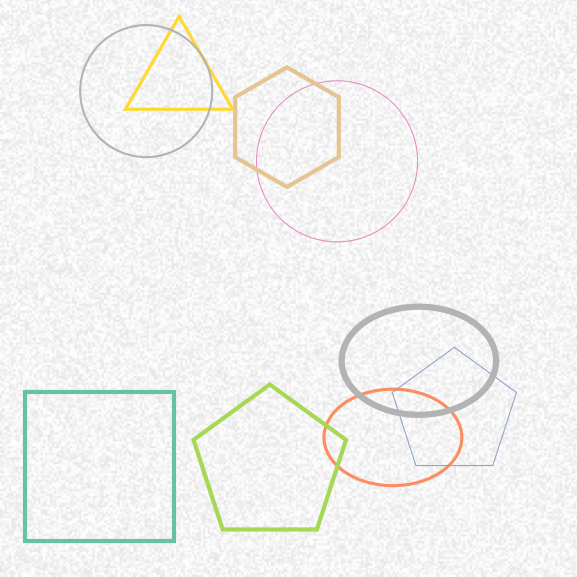[{"shape": "square", "thickness": 2, "radius": 0.65, "center": [0.172, 0.192]}, {"shape": "oval", "thickness": 1.5, "radius": 0.6, "center": [0.68, 0.242]}, {"shape": "pentagon", "thickness": 0.5, "radius": 0.57, "center": [0.787, 0.285]}, {"shape": "circle", "thickness": 0.5, "radius": 0.7, "center": [0.584, 0.72]}, {"shape": "pentagon", "thickness": 2, "radius": 0.69, "center": [0.467, 0.195]}, {"shape": "triangle", "thickness": 1.5, "radius": 0.54, "center": [0.31, 0.864]}, {"shape": "hexagon", "thickness": 2, "radius": 0.52, "center": [0.497, 0.779]}, {"shape": "circle", "thickness": 1, "radius": 0.57, "center": [0.253, 0.841]}, {"shape": "oval", "thickness": 3, "radius": 0.67, "center": [0.725, 0.374]}]